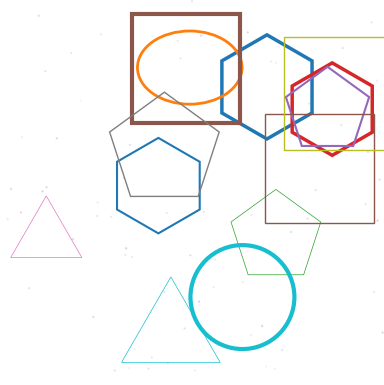[{"shape": "hexagon", "thickness": 1.5, "radius": 0.62, "center": [0.411, 0.518]}, {"shape": "hexagon", "thickness": 2.5, "radius": 0.68, "center": [0.693, 0.774]}, {"shape": "oval", "thickness": 2, "radius": 0.68, "center": [0.493, 0.824]}, {"shape": "pentagon", "thickness": 0.5, "radius": 0.61, "center": [0.717, 0.385]}, {"shape": "hexagon", "thickness": 2.5, "radius": 0.6, "center": [0.863, 0.717]}, {"shape": "pentagon", "thickness": 1.5, "radius": 0.57, "center": [0.851, 0.713]}, {"shape": "square", "thickness": 3, "radius": 0.71, "center": [0.483, 0.822]}, {"shape": "square", "thickness": 1, "radius": 0.7, "center": [0.83, 0.562]}, {"shape": "triangle", "thickness": 0.5, "radius": 0.53, "center": [0.12, 0.384]}, {"shape": "pentagon", "thickness": 1, "radius": 0.75, "center": [0.427, 0.611]}, {"shape": "square", "thickness": 1, "radius": 0.73, "center": [0.885, 0.757]}, {"shape": "triangle", "thickness": 0.5, "radius": 0.74, "center": [0.444, 0.133]}, {"shape": "circle", "thickness": 3, "radius": 0.67, "center": [0.63, 0.228]}]